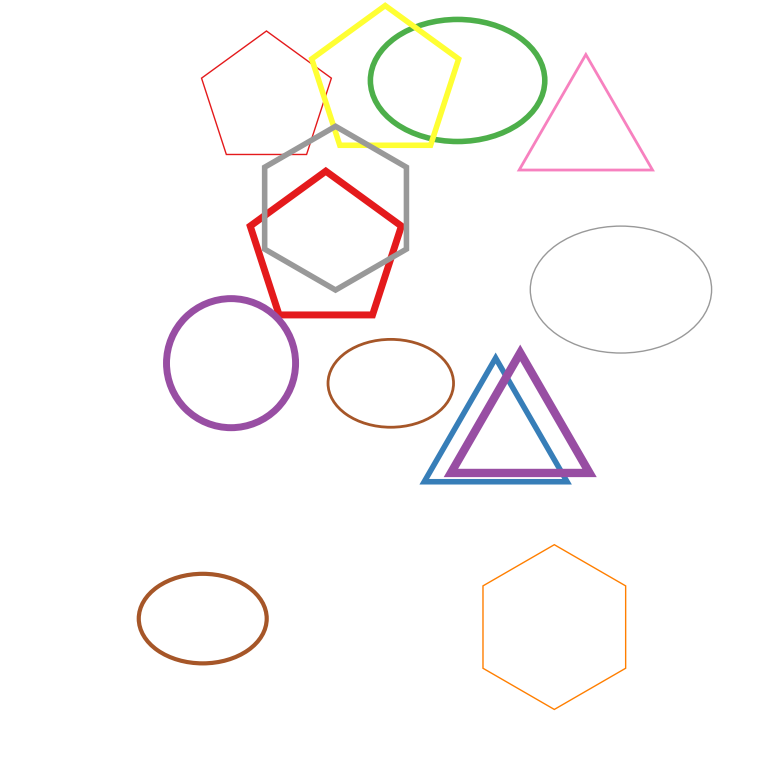[{"shape": "pentagon", "thickness": 2.5, "radius": 0.52, "center": [0.423, 0.674]}, {"shape": "pentagon", "thickness": 0.5, "radius": 0.44, "center": [0.346, 0.871]}, {"shape": "triangle", "thickness": 2, "radius": 0.54, "center": [0.644, 0.428]}, {"shape": "oval", "thickness": 2, "radius": 0.57, "center": [0.594, 0.895]}, {"shape": "circle", "thickness": 2.5, "radius": 0.42, "center": [0.3, 0.528]}, {"shape": "triangle", "thickness": 3, "radius": 0.52, "center": [0.676, 0.438]}, {"shape": "hexagon", "thickness": 0.5, "radius": 0.53, "center": [0.72, 0.186]}, {"shape": "pentagon", "thickness": 2, "radius": 0.5, "center": [0.5, 0.892]}, {"shape": "oval", "thickness": 1.5, "radius": 0.42, "center": [0.263, 0.197]}, {"shape": "oval", "thickness": 1, "radius": 0.41, "center": [0.508, 0.502]}, {"shape": "triangle", "thickness": 1, "radius": 0.5, "center": [0.761, 0.829]}, {"shape": "hexagon", "thickness": 2, "radius": 0.53, "center": [0.436, 0.73]}, {"shape": "oval", "thickness": 0.5, "radius": 0.59, "center": [0.806, 0.624]}]